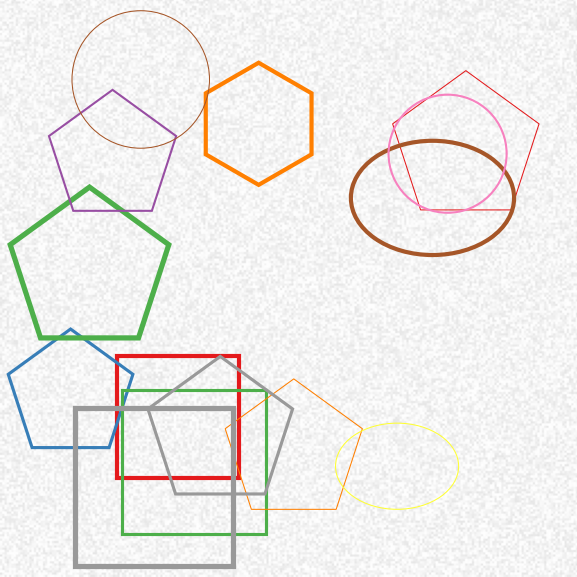[{"shape": "square", "thickness": 2, "radius": 0.53, "center": [0.308, 0.277]}, {"shape": "pentagon", "thickness": 0.5, "radius": 0.67, "center": [0.807, 0.743]}, {"shape": "pentagon", "thickness": 1.5, "radius": 0.57, "center": [0.122, 0.316]}, {"shape": "pentagon", "thickness": 2.5, "radius": 0.72, "center": [0.155, 0.531]}, {"shape": "square", "thickness": 1.5, "radius": 0.62, "center": [0.336, 0.199]}, {"shape": "pentagon", "thickness": 1, "radius": 0.58, "center": [0.195, 0.728]}, {"shape": "hexagon", "thickness": 2, "radius": 0.53, "center": [0.448, 0.785]}, {"shape": "pentagon", "thickness": 0.5, "radius": 0.62, "center": [0.509, 0.218]}, {"shape": "oval", "thickness": 0.5, "radius": 0.53, "center": [0.688, 0.192]}, {"shape": "circle", "thickness": 0.5, "radius": 0.6, "center": [0.244, 0.862]}, {"shape": "oval", "thickness": 2, "radius": 0.71, "center": [0.749, 0.656]}, {"shape": "circle", "thickness": 1, "radius": 0.51, "center": [0.775, 0.733]}, {"shape": "square", "thickness": 2.5, "radius": 0.69, "center": [0.266, 0.156]}, {"shape": "pentagon", "thickness": 1.5, "radius": 0.66, "center": [0.381, 0.25]}]